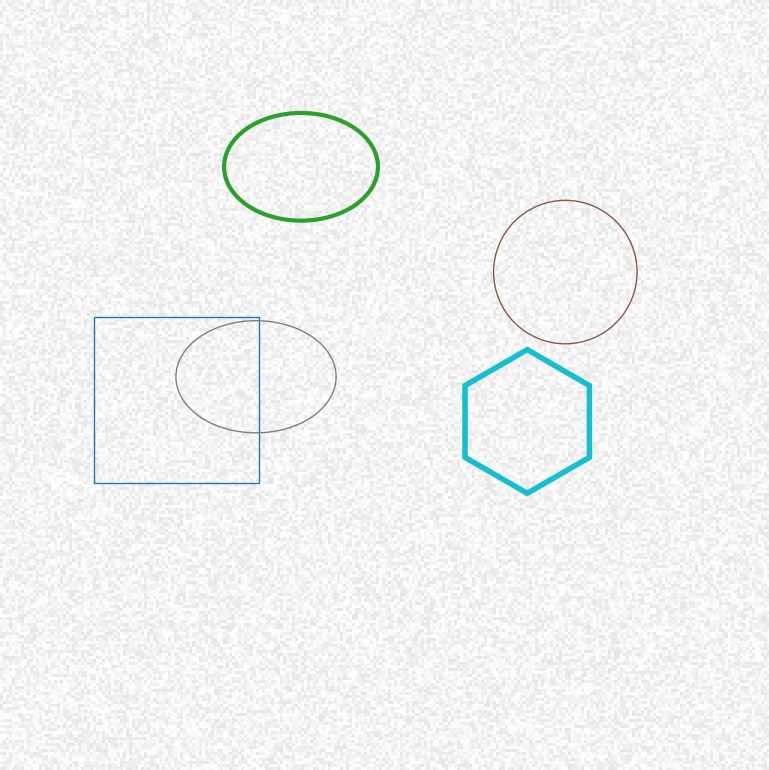[{"shape": "square", "thickness": 0.5, "radius": 0.54, "center": [0.229, 0.48]}, {"shape": "oval", "thickness": 1.5, "radius": 0.5, "center": [0.391, 0.783]}, {"shape": "circle", "thickness": 0.5, "radius": 0.47, "center": [0.734, 0.647]}, {"shape": "oval", "thickness": 0.5, "radius": 0.52, "center": [0.332, 0.511]}, {"shape": "hexagon", "thickness": 2, "radius": 0.47, "center": [0.685, 0.453]}]